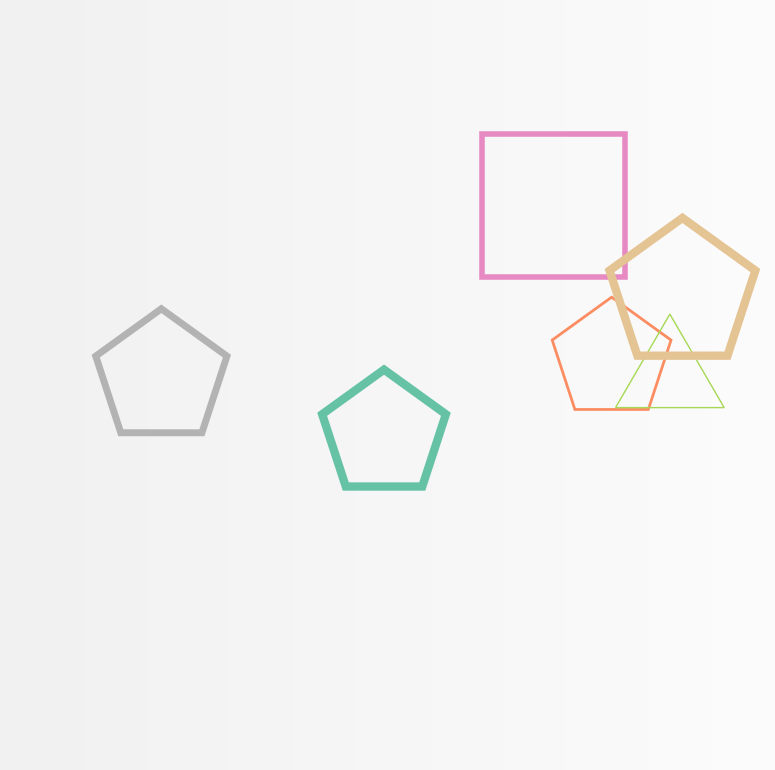[{"shape": "pentagon", "thickness": 3, "radius": 0.42, "center": [0.496, 0.436]}, {"shape": "pentagon", "thickness": 1, "radius": 0.4, "center": [0.789, 0.533]}, {"shape": "square", "thickness": 2, "radius": 0.46, "center": [0.714, 0.733]}, {"shape": "triangle", "thickness": 0.5, "radius": 0.4, "center": [0.864, 0.511]}, {"shape": "pentagon", "thickness": 3, "radius": 0.49, "center": [0.881, 0.618]}, {"shape": "pentagon", "thickness": 2.5, "radius": 0.45, "center": [0.208, 0.51]}]